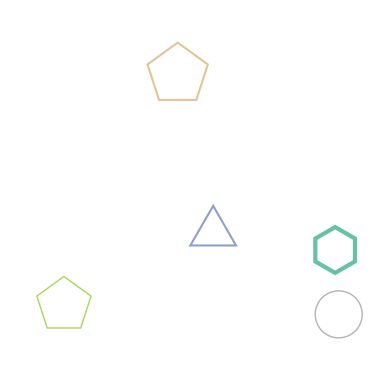[{"shape": "hexagon", "thickness": 3, "radius": 0.3, "center": [0.871, 0.351]}, {"shape": "triangle", "thickness": 1.5, "radius": 0.34, "center": [0.554, 0.397]}, {"shape": "pentagon", "thickness": 1, "radius": 0.37, "center": [0.166, 0.208]}, {"shape": "pentagon", "thickness": 1.5, "radius": 0.41, "center": [0.461, 0.807]}, {"shape": "circle", "thickness": 1, "radius": 0.31, "center": [0.88, 0.183]}]